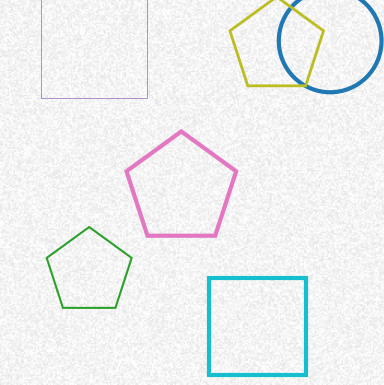[{"shape": "circle", "thickness": 3, "radius": 0.67, "center": [0.858, 0.894]}, {"shape": "pentagon", "thickness": 1.5, "radius": 0.58, "center": [0.232, 0.294]}, {"shape": "square", "thickness": 0.5, "radius": 0.69, "center": [0.244, 0.883]}, {"shape": "pentagon", "thickness": 3, "radius": 0.75, "center": [0.471, 0.509]}, {"shape": "pentagon", "thickness": 2, "radius": 0.64, "center": [0.719, 0.88]}, {"shape": "square", "thickness": 3, "radius": 0.63, "center": [0.668, 0.153]}]